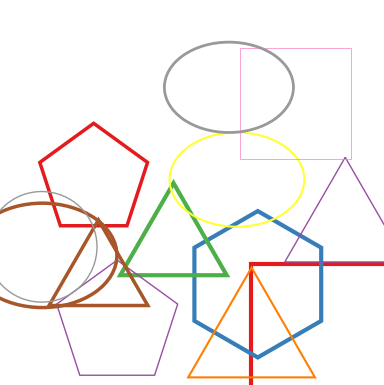[{"shape": "square", "thickness": 3, "radius": 0.96, "center": [0.844, 0.124]}, {"shape": "pentagon", "thickness": 2.5, "radius": 0.74, "center": [0.243, 0.533]}, {"shape": "hexagon", "thickness": 3, "radius": 0.95, "center": [0.67, 0.262]}, {"shape": "triangle", "thickness": 3, "radius": 0.8, "center": [0.451, 0.365]}, {"shape": "triangle", "thickness": 1, "radius": 0.91, "center": [0.897, 0.41]}, {"shape": "pentagon", "thickness": 1, "radius": 0.83, "center": [0.304, 0.159]}, {"shape": "triangle", "thickness": 1.5, "radius": 0.95, "center": [0.653, 0.115]}, {"shape": "oval", "thickness": 1.5, "radius": 0.88, "center": [0.615, 0.533]}, {"shape": "oval", "thickness": 2.5, "radius": 0.97, "center": [0.11, 0.337]}, {"shape": "triangle", "thickness": 2.5, "radius": 0.74, "center": [0.256, 0.28]}, {"shape": "square", "thickness": 0.5, "radius": 0.72, "center": [0.767, 0.732]}, {"shape": "oval", "thickness": 2, "radius": 0.84, "center": [0.595, 0.773]}, {"shape": "circle", "thickness": 1, "radius": 0.72, "center": [0.108, 0.359]}]